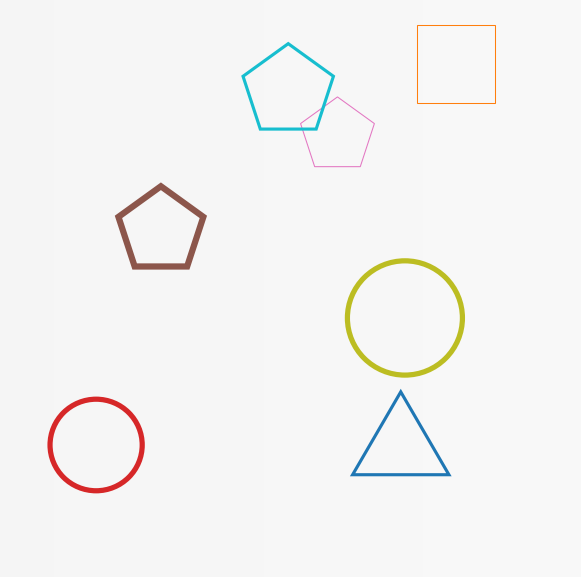[{"shape": "triangle", "thickness": 1.5, "radius": 0.48, "center": [0.689, 0.225]}, {"shape": "square", "thickness": 0.5, "radius": 0.34, "center": [0.785, 0.888]}, {"shape": "circle", "thickness": 2.5, "radius": 0.4, "center": [0.165, 0.229]}, {"shape": "pentagon", "thickness": 3, "radius": 0.38, "center": [0.277, 0.6]}, {"shape": "pentagon", "thickness": 0.5, "radius": 0.33, "center": [0.581, 0.765]}, {"shape": "circle", "thickness": 2.5, "radius": 0.49, "center": [0.697, 0.449]}, {"shape": "pentagon", "thickness": 1.5, "radius": 0.41, "center": [0.496, 0.842]}]